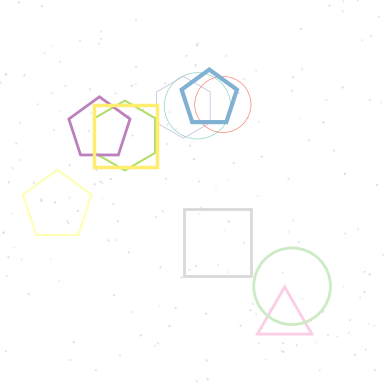[{"shape": "circle", "thickness": 0.5, "radius": 0.43, "center": [0.513, 0.725]}, {"shape": "pentagon", "thickness": 1.5, "radius": 0.47, "center": [0.149, 0.465]}, {"shape": "hexagon", "thickness": 0.5, "radius": 0.4, "center": [0.476, 0.721]}, {"shape": "circle", "thickness": 0.5, "radius": 0.37, "center": [0.579, 0.729]}, {"shape": "pentagon", "thickness": 3, "radius": 0.38, "center": [0.544, 0.744]}, {"shape": "hexagon", "thickness": 1.5, "radius": 0.45, "center": [0.324, 0.648]}, {"shape": "triangle", "thickness": 2, "radius": 0.41, "center": [0.739, 0.173]}, {"shape": "square", "thickness": 2, "radius": 0.44, "center": [0.565, 0.371]}, {"shape": "pentagon", "thickness": 2, "radius": 0.42, "center": [0.258, 0.665]}, {"shape": "circle", "thickness": 2, "radius": 0.5, "center": [0.759, 0.256]}, {"shape": "square", "thickness": 2.5, "radius": 0.4, "center": [0.326, 0.647]}]